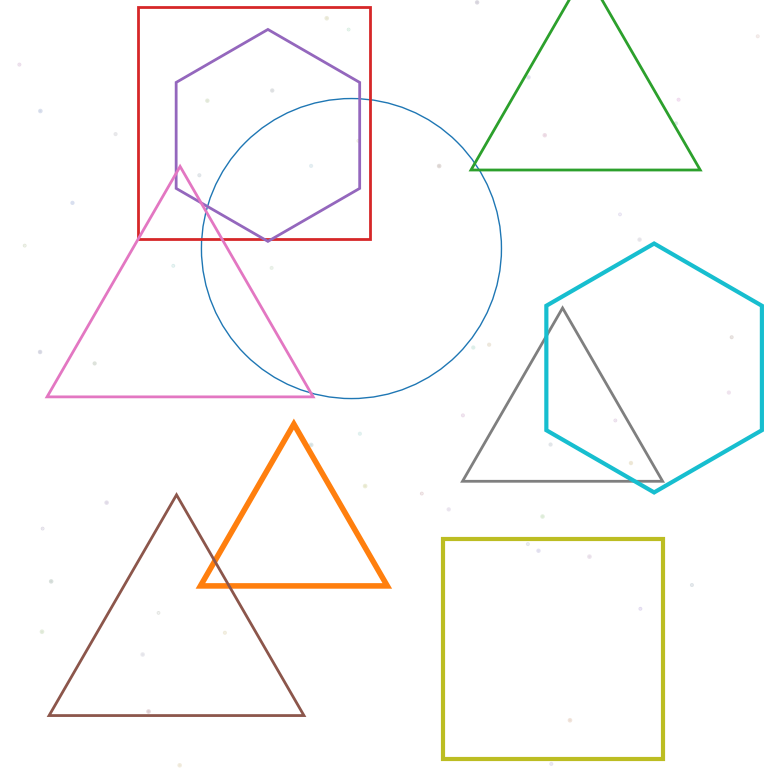[{"shape": "circle", "thickness": 0.5, "radius": 0.97, "center": [0.456, 0.677]}, {"shape": "triangle", "thickness": 2, "radius": 0.7, "center": [0.382, 0.309]}, {"shape": "triangle", "thickness": 1, "radius": 0.86, "center": [0.761, 0.865]}, {"shape": "square", "thickness": 1, "radius": 0.75, "center": [0.33, 0.84]}, {"shape": "hexagon", "thickness": 1, "radius": 0.69, "center": [0.348, 0.824]}, {"shape": "triangle", "thickness": 1, "radius": 0.96, "center": [0.229, 0.166]}, {"shape": "triangle", "thickness": 1, "radius": 1.0, "center": [0.234, 0.584]}, {"shape": "triangle", "thickness": 1, "radius": 0.75, "center": [0.731, 0.45]}, {"shape": "square", "thickness": 1.5, "radius": 0.72, "center": [0.719, 0.157]}, {"shape": "hexagon", "thickness": 1.5, "radius": 0.81, "center": [0.85, 0.522]}]